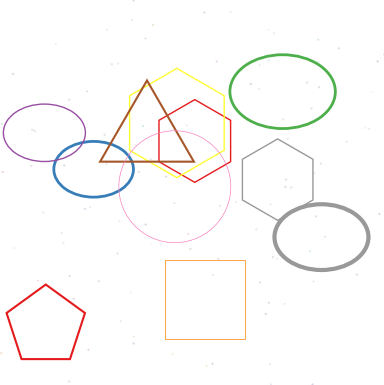[{"shape": "hexagon", "thickness": 1, "radius": 0.54, "center": [0.506, 0.634]}, {"shape": "pentagon", "thickness": 1.5, "radius": 0.54, "center": [0.119, 0.154]}, {"shape": "oval", "thickness": 2, "radius": 0.52, "center": [0.243, 0.56]}, {"shape": "oval", "thickness": 2, "radius": 0.68, "center": [0.734, 0.762]}, {"shape": "oval", "thickness": 1, "radius": 0.53, "center": [0.115, 0.655]}, {"shape": "square", "thickness": 0.5, "radius": 0.52, "center": [0.533, 0.222]}, {"shape": "hexagon", "thickness": 1, "radius": 0.71, "center": [0.459, 0.68]}, {"shape": "triangle", "thickness": 1.5, "radius": 0.7, "center": [0.382, 0.65]}, {"shape": "circle", "thickness": 0.5, "radius": 0.73, "center": [0.454, 0.515]}, {"shape": "oval", "thickness": 3, "radius": 0.61, "center": [0.835, 0.384]}, {"shape": "hexagon", "thickness": 1, "radius": 0.53, "center": [0.721, 0.533]}]